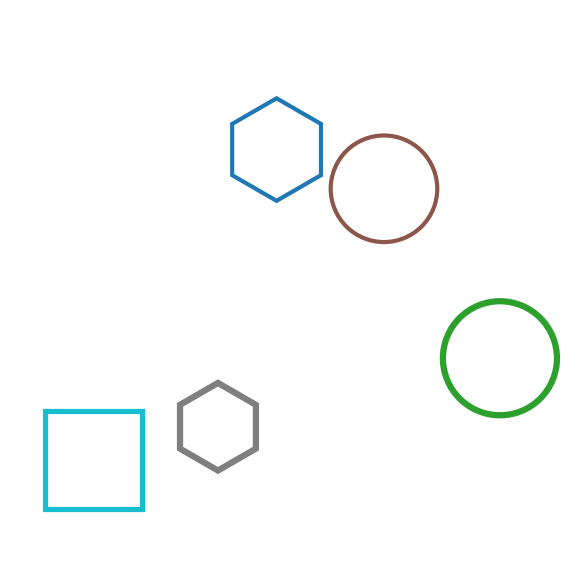[{"shape": "hexagon", "thickness": 2, "radius": 0.44, "center": [0.479, 0.74]}, {"shape": "circle", "thickness": 3, "radius": 0.49, "center": [0.866, 0.379]}, {"shape": "circle", "thickness": 2, "radius": 0.46, "center": [0.665, 0.672]}, {"shape": "hexagon", "thickness": 3, "radius": 0.38, "center": [0.377, 0.26]}, {"shape": "square", "thickness": 2.5, "radius": 0.42, "center": [0.162, 0.203]}]